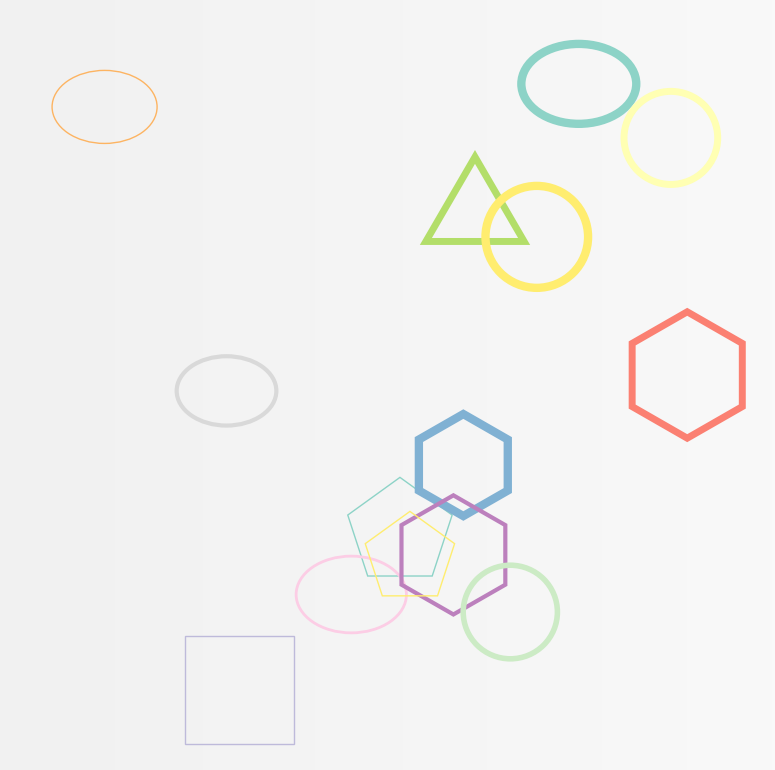[{"shape": "oval", "thickness": 3, "radius": 0.37, "center": [0.747, 0.891]}, {"shape": "pentagon", "thickness": 0.5, "radius": 0.35, "center": [0.516, 0.309]}, {"shape": "circle", "thickness": 2.5, "radius": 0.3, "center": [0.866, 0.821]}, {"shape": "square", "thickness": 0.5, "radius": 0.35, "center": [0.309, 0.103]}, {"shape": "hexagon", "thickness": 2.5, "radius": 0.41, "center": [0.887, 0.513]}, {"shape": "hexagon", "thickness": 3, "radius": 0.33, "center": [0.598, 0.396]}, {"shape": "oval", "thickness": 0.5, "radius": 0.34, "center": [0.135, 0.861]}, {"shape": "triangle", "thickness": 2.5, "radius": 0.37, "center": [0.613, 0.723]}, {"shape": "oval", "thickness": 1, "radius": 0.36, "center": [0.453, 0.228]}, {"shape": "oval", "thickness": 1.5, "radius": 0.32, "center": [0.292, 0.492]}, {"shape": "hexagon", "thickness": 1.5, "radius": 0.39, "center": [0.585, 0.279]}, {"shape": "circle", "thickness": 2, "radius": 0.3, "center": [0.658, 0.205]}, {"shape": "circle", "thickness": 3, "radius": 0.33, "center": [0.693, 0.692]}, {"shape": "pentagon", "thickness": 0.5, "radius": 0.3, "center": [0.529, 0.275]}]